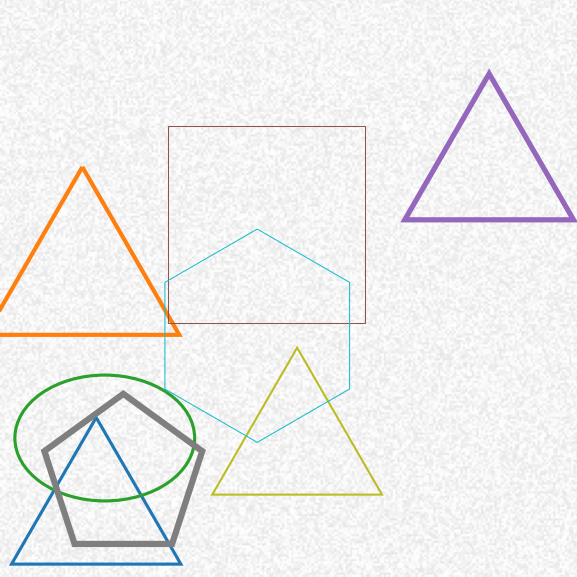[{"shape": "triangle", "thickness": 1.5, "radius": 0.85, "center": [0.167, 0.107]}, {"shape": "triangle", "thickness": 2, "radius": 0.97, "center": [0.143, 0.516]}, {"shape": "oval", "thickness": 1.5, "radius": 0.78, "center": [0.181, 0.241]}, {"shape": "triangle", "thickness": 2.5, "radius": 0.84, "center": [0.847, 0.703]}, {"shape": "square", "thickness": 0.5, "radius": 0.85, "center": [0.461, 0.61]}, {"shape": "pentagon", "thickness": 3, "radius": 0.72, "center": [0.214, 0.173]}, {"shape": "triangle", "thickness": 1, "radius": 0.85, "center": [0.515, 0.227]}, {"shape": "hexagon", "thickness": 0.5, "radius": 0.92, "center": [0.445, 0.418]}]